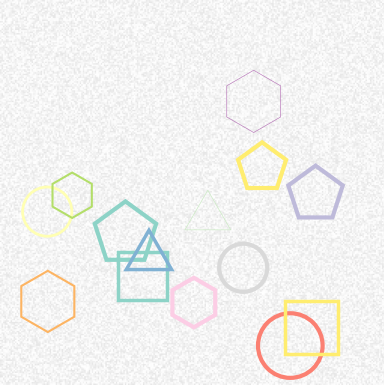[{"shape": "pentagon", "thickness": 3, "radius": 0.42, "center": [0.326, 0.393]}, {"shape": "square", "thickness": 2.5, "radius": 0.32, "center": [0.37, 0.283]}, {"shape": "circle", "thickness": 2, "radius": 0.32, "center": [0.123, 0.45]}, {"shape": "pentagon", "thickness": 3, "radius": 0.37, "center": [0.82, 0.495]}, {"shape": "circle", "thickness": 3, "radius": 0.42, "center": [0.754, 0.102]}, {"shape": "triangle", "thickness": 2.5, "radius": 0.34, "center": [0.387, 0.334]}, {"shape": "hexagon", "thickness": 1.5, "radius": 0.4, "center": [0.124, 0.217]}, {"shape": "hexagon", "thickness": 1.5, "radius": 0.29, "center": [0.187, 0.493]}, {"shape": "hexagon", "thickness": 3, "radius": 0.32, "center": [0.503, 0.214]}, {"shape": "circle", "thickness": 3, "radius": 0.31, "center": [0.632, 0.305]}, {"shape": "hexagon", "thickness": 0.5, "radius": 0.4, "center": [0.659, 0.737]}, {"shape": "triangle", "thickness": 0.5, "radius": 0.34, "center": [0.54, 0.437]}, {"shape": "pentagon", "thickness": 3, "radius": 0.33, "center": [0.681, 0.565]}, {"shape": "square", "thickness": 2.5, "radius": 0.34, "center": [0.809, 0.15]}]